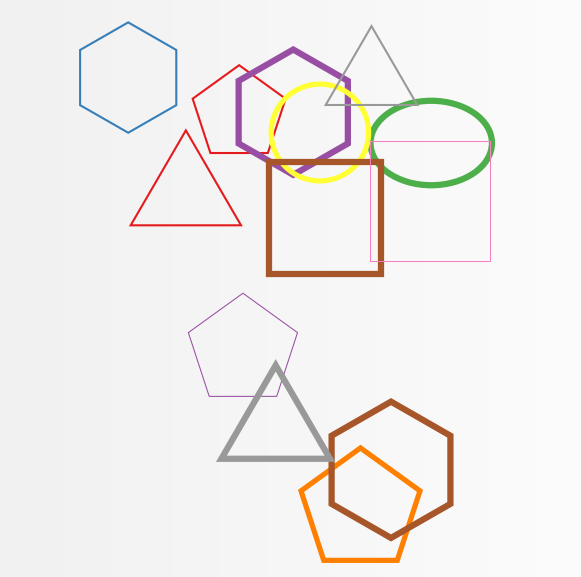[{"shape": "pentagon", "thickness": 1, "radius": 0.42, "center": [0.411, 0.802]}, {"shape": "triangle", "thickness": 1, "radius": 0.55, "center": [0.32, 0.664]}, {"shape": "hexagon", "thickness": 1, "radius": 0.48, "center": [0.221, 0.865]}, {"shape": "oval", "thickness": 3, "radius": 0.52, "center": [0.742, 0.752]}, {"shape": "pentagon", "thickness": 0.5, "radius": 0.49, "center": [0.418, 0.393]}, {"shape": "hexagon", "thickness": 3, "radius": 0.54, "center": [0.505, 0.805]}, {"shape": "pentagon", "thickness": 2.5, "radius": 0.54, "center": [0.62, 0.116]}, {"shape": "circle", "thickness": 2.5, "radius": 0.42, "center": [0.55, 0.77]}, {"shape": "square", "thickness": 3, "radius": 0.48, "center": [0.559, 0.622]}, {"shape": "hexagon", "thickness": 3, "radius": 0.59, "center": [0.673, 0.186]}, {"shape": "square", "thickness": 0.5, "radius": 0.52, "center": [0.74, 0.651]}, {"shape": "triangle", "thickness": 1, "radius": 0.46, "center": [0.639, 0.863]}, {"shape": "triangle", "thickness": 3, "radius": 0.54, "center": [0.474, 0.259]}]